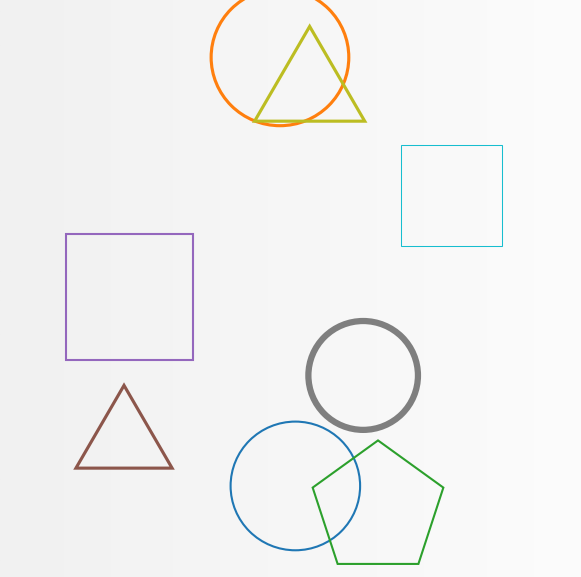[{"shape": "circle", "thickness": 1, "radius": 0.56, "center": [0.508, 0.158]}, {"shape": "circle", "thickness": 1.5, "radius": 0.59, "center": [0.482, 0.9]}, {"shape": "pentagon", "thickness": 1, "radius": 0.59, "center": [0.65, 0.118]}, {"shape": "square", "thickness": 1, "radius": 0.55, "center": [0.223, 0.485]}, {"shape": "triangle", "thickness": 1.5, "radius": 0.48, "center": [0.213, 0.236]}, {"shape": "circle", "thickness": 3, "radius": 0.47, "center": [0.625, 0.349]}, {"shape": "triangle", "thickness": 1.5, "radius": 0.55, "center": [0.533, 0.844]}, {"shape": "square", "thickness": 0.5, "radius": 0.43, "center": [0.777, 0.661]}]